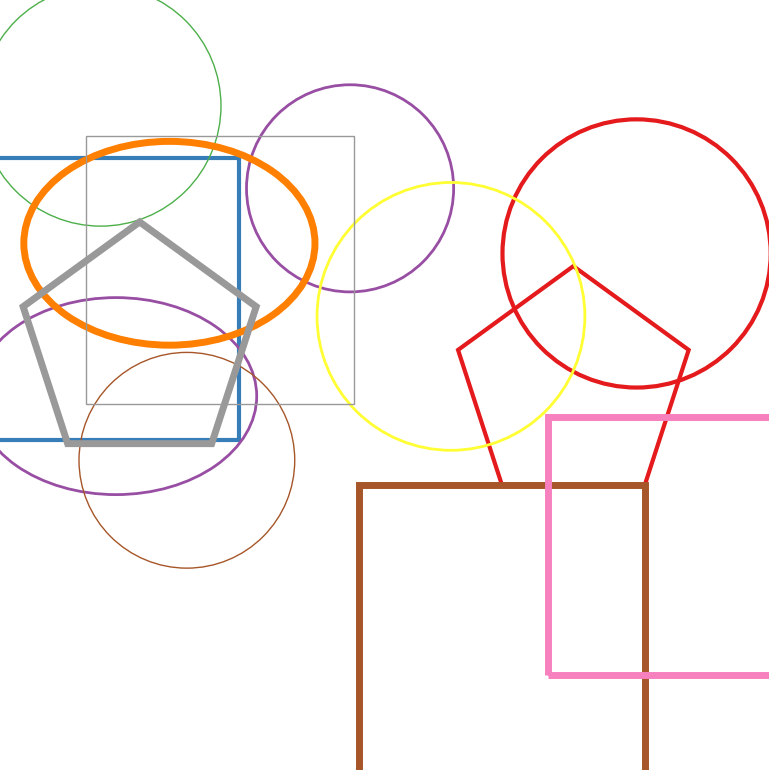[{"shape": "circle", "thickness": 1.5, "radius": 0.87, "center": [0.827, 0.671]}, {"shape": "pentagon", "thickness": 1.5, "radius": 0.79, "center": [0.745, 0.497]}, {"shape": "square", "thickness": 1.5, "radius": 0.91, "center": [0.127, 0.612]}, {"shape": "circle", "thickness": 0.5, "radius": 0.78, "center": [0.131, 0.863]}, {"shape": "circle", "thickness": 1, "radius": 0.67, "center": [0.455, 0.755]}, {"shape": "oval", "thickness": 1, "radius": 0.91, "center": [0.151, 0.486]}, {"shape": "oval", "thickness": 2.5, "radius": 0.95, "center": [0.22, 0.684]}, {"shape": "circle", "thickness": 1, "radius": 0.87, "center": [0.586, 0.589]}, {"shape": "square", "thickness": 2.5, "radius": 0.93, "center": [0.652, 0.184]}, {"shape": "circle", "thickness": 0.5, "radius": 0.7, "center": [0.243, 0.402]}, {"shape": "square", "thickness": 2.5, "radius": 0.84, "center": [0.879, 0.291]}, {"shape": "square", "thickness": 0.5, "radius": 0.87, "center": [0.285, 0.649]}, {"shape": "pentagon", "thickness": 2.5, "radius": 0.8, "center": [0.181, 0.553]}]